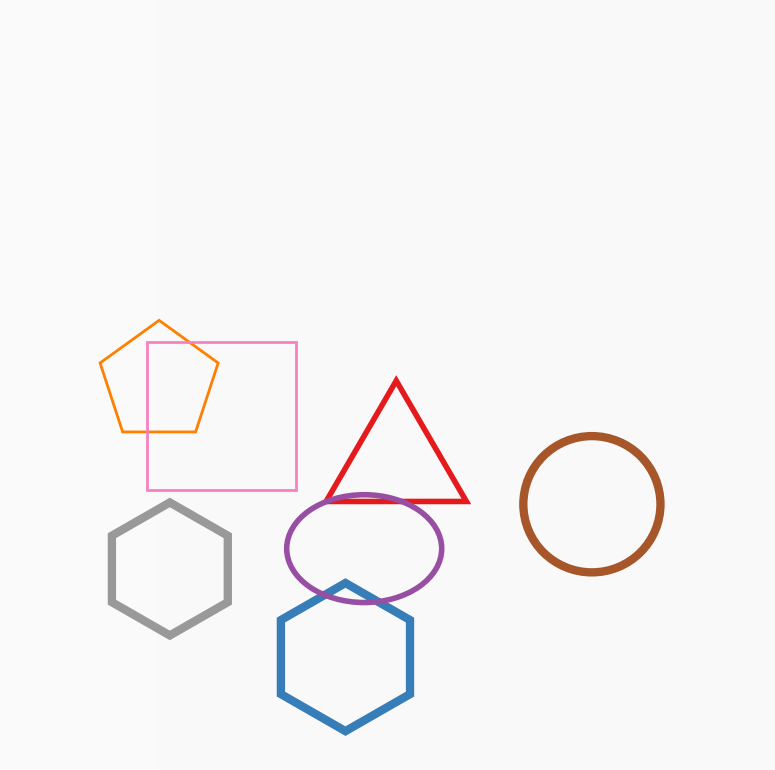[{"shape": "triangle", "thickness": 2, "radius": 0.52, "center": [0.511, 0.401]}, {"shape": "hexagon", "thickness": 3, "radius": 0.48, "center": [0.446, 0.147]}, {"shape": "oval", "thickness": 2, "radius": 0.5, "center": [0.47, 0.288]}, {"shape": "pentagon", "thickness": 1, "radius": 0.4, "center": [0.205, 0.504]}, {"shape": "circle", "thickness": 3, "radius": 0.44, "center": [0.764, 0.345]}, {"shape": "square", "thickness": 1, "radius": 0.48, "center": [0.286, 0.46]}, {"shape": "hexagon", "thickness": 3, "radius": 0.43, "center": [0.219, 0.261]}]